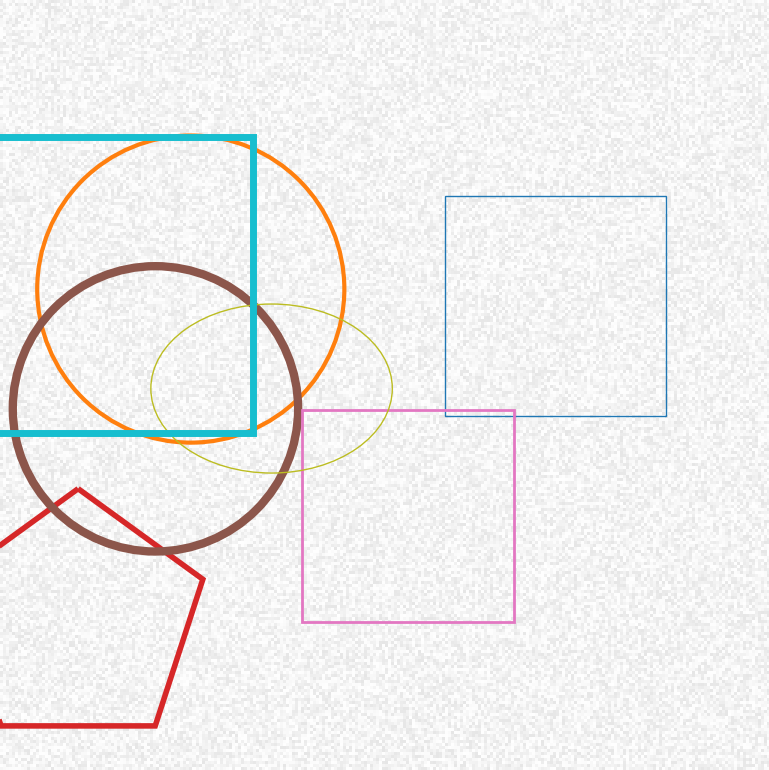[{"shape": "square", "thickness": 0.5, "radius": 0.72, "center": [0.721, 0.603]}, {"shape": "circle", "thickness": 1.5, "radius": 1.0, "center": [0.248, 0.625]}, {"shape": "pentagon", "thickness": 2, "radius": 0.85, "center": [0.101, 0.195]}, {"shape": "circle", "thickness": 3, "radius": 0.93, "center": [0.202, 0.469]}, {"shape": "square", "thickness": 1, "radius": 0.69, "center": [0.53, 0.33]}, {"shape": "oval", "thickness": 0.5, "radius": 0.78, "center": [0.353, 0.495]}, {"shape": "square", "thickness": 2.5, "radius": 0.96, "center": [0.136, 0.63]}]